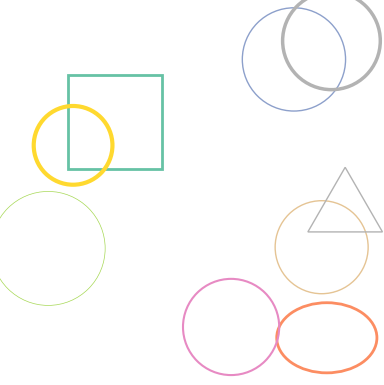[{"shape": "square", "thickness": 2, "radius": 0.61, "center": [0.298, 0.684]}, {"shape": "oval", "thickness": 2, "radius": 0.65, "center": [0.849, 0.123]}, {"shape": "circle", "thickness": 1, "radius": 0.67, "center": [0.763, 0.846]}, {"shape": "circle", "thickness": 1.5, "radius": 0.62, "center": [0.6, 0.151]}, {"shape": "circle", "thickness": 0.5, "radius": 0.74, "center": [0.125, 0.355]}, {"shape": "circle", "thickness": 3, "radius": 0.51, "center": [0.19, 0.622]}, {"shape": "circle", "thickness": 1, "radius": 0.6, "center": [0.835, 0.358]}, {"shape": "triangle", "thickness": 1, "radius": 0.56, "center": [0.897, 0.454]}, {"shape": "circle", "thickness": 2.5, "radius": 0.63, "center": [0.861, 0.894]}]